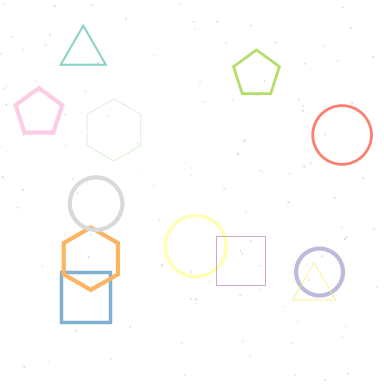[{"shape": "triangle", "thickness": 1.5, "radius": 0.34, "center": [0.216, 0.866]}, {"shape": "circle", "thickness": 2.5, "radius": 0.4, "center": [0.509, 0.361]}, {"shape": "circle", "thickness": 3, "radius": 0.3, "center": [0.83, 0.293]}, {"shape": "circle", "thickness": 2, "radius": 0.38, "center": [0.889, 0.649]}, {"shape": "square", "thickness": 2.5, "radius": 0.32, "center": [0.222, 0.228]}, {"shape": "hexagon", "thickness": 3, "radius": 0.41, "center": [0.236, 0.328]}, {"shape": "pentagon", "thickness": 2, "radius": 0.31, "center": [0.666, 0.808]}, {"shape": "pentagon", "thickness": 3, "radius": 0.32, "center": [0.101, 0.707]}, {"shape": "circle", "thickness": 3, "radius": 0.34, "center": [0.25, 0.471]}, {"shape": "square", "thickness": 0.5, "radius": 0.32, "center": [0.626, 0.323]}, {"shape": "hexagon", "thickness": 0.5, "radius": 0.4, "center": [0.296, 0.662]}, {"shape": "triangle", "thickness": 0.5, "radius": 0.32, "center": [0.816, 0.253]}]